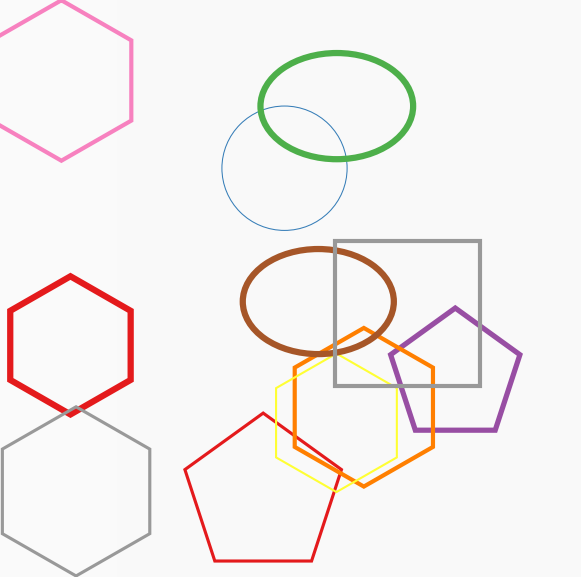[{"shape": "pentagon", "thickness": 1.5, "radius": 0.71, "center": [0.453, 0.142]}, {"shape": "hexagon", "thickness": 3, "radius": 0.6, "center": [0.121, 0.401]}, {"shape": "circle", "thickness": 0.5, "radius": 0.54, "center": [0.489, 0.708]}, {"shape": "oval", "thickness": 3, "radius": 0.66, "center": [0.579, 0.815]}, {"shape": "pentagon", "thickness": 2.5, "radius": 0.58, "center": [0.783, 0.349]}, {"shape": "hexagon", "thickness": 2, "radius": 0.69, "center": [0.626, 0.294]}, {"shape": "hexagon", "thickness": 1, "radius": 0.6, "center": [0.579, 0.267]}, {"shape": "oval", "thickness": 3, "radius": 0.65, "center": [0.548, 0.477]}, {"shape": "hexagon", "thickness": 2, "radius": 0.69, "center": [0.106, 0.86]}, {"shape": "hexagon", "thickness": 1.5, "radius": 0.73, "center": [0.131, 0.148]}, {"shape": "square", "thickness": 2, "radius": 0.63, "center": [0.701, 0.456]}]